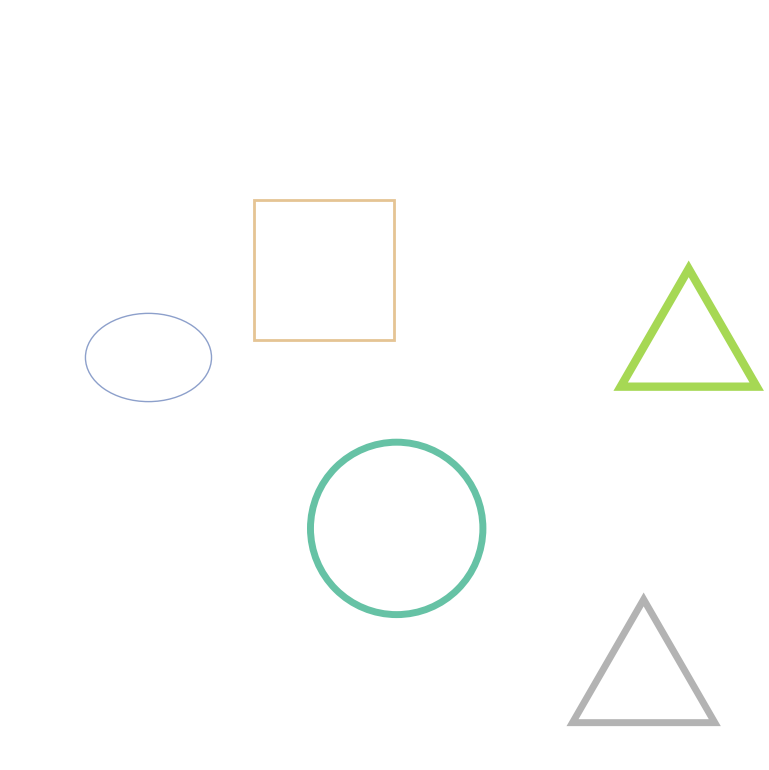[{"shape": "circle", "thickness": 2.5, "radius": 0.56, "center": [0.515, 0.314]}, {"shape": "oval", "thickness": 0.5, "radius": 0.41, "center": [0.193, 0.536]}, {"shape": "triangle", "thickness": 3, "radius": 0.51, "center": [0.894, 0.549]}, {"shape": "square", "thickness": 1, "radius": 0.45, "center": [0.421, 0.649]}, {"shape": "triangle", "thickness": 2.5, "radius": 0.53, "center": [0.836, 0.115]}]